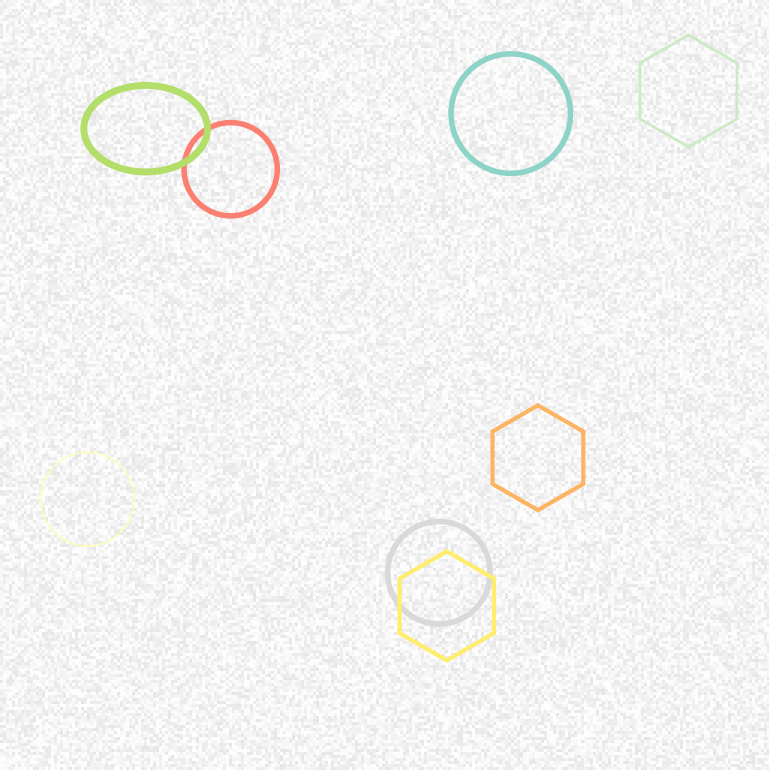[{"shape": "circle", "thickness": 2, "radius": 0.39, "center": [0.663, 0.852]}, {"shape": "circle", "thickness": 0.5, "radius": 0.3, "center": [0.114, 0.352]}, {"shape": "circle", "thickness": 2, "radius": 0.3, "center": [0.3, 0.78]}, {"shape": "hexagon", "thickness": 1.5, "radius": 0.34, "center": [0.699, 0.406]}, {"shape": "oval", "thickness": 2.5, "radius": 0.4, "center": [0.189, 0.833]}, {"shape": "circle", "thickness": 2, "radius": 0.33, "center": [0.57, 0.256]}, {"shape": "hexagon", "thickness": 1, "radius": 0.36, "center": [0.894, 0.882]}, {"shape": "hexagon", "thickness": 1.5, "radius": 0.35, "center": [0.58, 0.213]}]